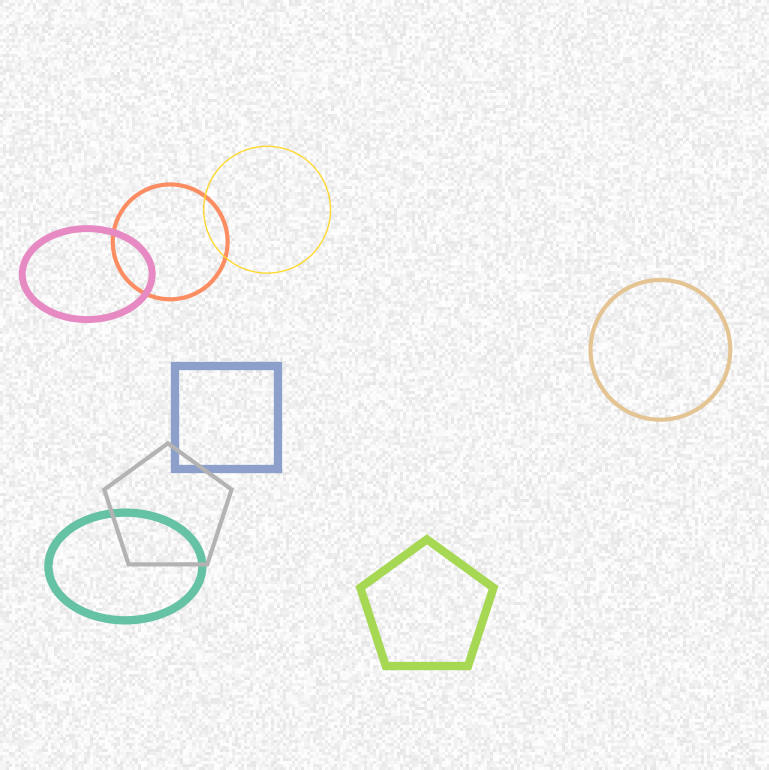[{"shape": "oval", "thickness": 3, "radius": 0.5, "center": [0.163, 0.264]}, {"shape": "circle", "thickness": 1.5, "radius": 0.37, "center": [0.221, 0.686]}, {"shape": "square", "thickness": 3, "radius": 0.33, "center": [0.294, 0.458]}, {"shape": "oval", "thickness": 2.5, "radius": 0.42, "center": [0.113, 0.644]}, {"shape": "pentagon", "thickness": 3, "radius": 0.45, "center": [0.554, 0.209]}, {"shape": "circle", "thickness": 0.5, "radius": 0.41, "center": [0.347, 0.728]}, {"shape": "circle", "thickness": 1.5, "radius": 0.45, "center": [0.858, 0.546]}, {"shape": "pentagon", "thickness": 1.5, "radius": 0.43, "center": [0.218, 0.337]}]